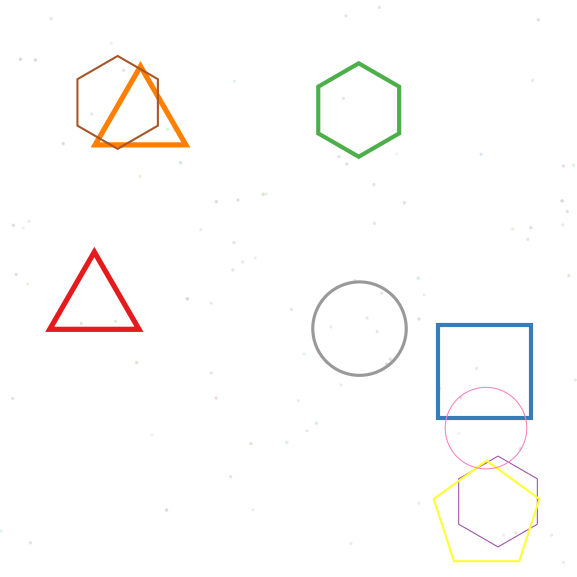[{"shape": "triangle", "thickness": 2.5, "radius": 0.45, "center": [0.163, 0.474]}, {"shape": "square", "thickness": 2, "radius": 0.4, "center": [0.838, 0.356]}, {"shape": "hexagon", "thickness": 2, "radius": 0.4, "center": [0.621, 0.809]}, {"shape": "hexagon", "thickness": 0.5, "radius": 0.39, "center": [0.862, 0.131]}, {"shape": "triangle", "thickness": 2.5, "radius": 0.45, "center": [0.243, 0.794]}, {"shape": "pentagon", "thickness": 1, "radius": 0.48, "center": [0.843, 0.105]}, {"shape": "hexagon", "thickness": 1, "radius": 0.4, "center": [0.204, 0.822]}, {"shape": "circle", "thickness": 0.5, "radius": 0.35, "center": [0.842, 0.258]}, {"shape": "circle", "thickness": 1.5, "radius": 0.4, "center": [0.623, 0.43]}]